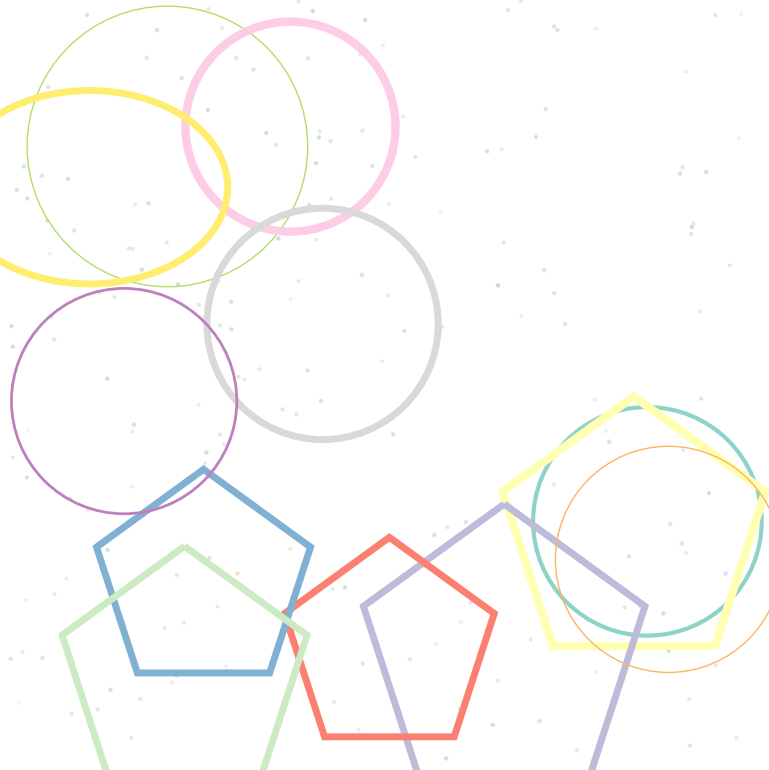[{"shape": "circle", "thickness": 1.5, "radius": 0.74, "center": [0.841, 0.323]}, {"shape": "pentagon", "thickness": 3, "radius": 0.9, "center": [0.823, 0.306]}, {"shape": "pentagon", "thickness": 2.5, "radius": 0.96, "center": [0.655, 0.153]}, {"shape": "pentagon", "thickness": 2.5, "radius": 0.72, "center": [0.506, 0.159]}, {"shape": "pentagon", "thickness": 2.5, "radius": 0.73, "center": [0.264, 0.244]}, {"shape": "circle", "thickness": 0.5, "radius": 0.73, "center": [0.868, 0.274]}, {"shape": "circle", "thickness": 0.5, "radius": 0.91, "center": [0.217, 0.81]}, {"shape": "circle", "thickness": 3, "radius": 0.68, "center": [0.377, 0.836]}, {"shape": "circle", "thickness": 2.5, "radius": 0.75, "center": [0.419, 0.579]}, {"shape": "circle", "thickness": 1, "radius": 0.73, "center": [0.161, 0.479]}, {"shape": "pentagon", "thickness": 2.5, "radius": 0.84, "center": [0.24, 0.123]}, {"shape": "oval", "thickness": 2.5, "radius": 0.9, "center": [0.116, 0.757]}]